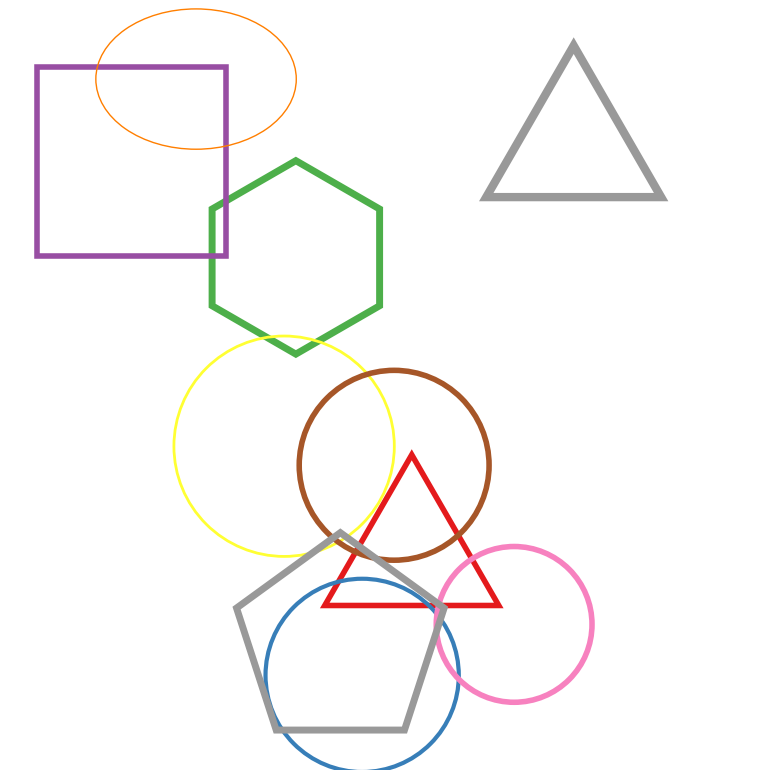[{"shape": "triangle", "thickness": 2, "radius": 0.65, "center": [0.535, 0.279]}, {"shape": "circle", "thickness": 1.5, "radius": 0.63, "center": [0.47, 0.123]}, {"shape": "hexagon", "thickness": 2.5, "radius": 0.63, "center": [0.384, 0.666]}, {"shape": "square", "thickness": 2, "radius": 0.61, "center": [0.17, 0.79]}, {"shape": "oval", "thickness": 0.5, "radius": 0.65, "center": [0.255, 0.897]}, {"shape": "circle", "thickness": 1, "radius": 0.72, "center": [0.369, 0.42]}, {"shape": "circle", "thickness": 2, "radius": 0.62, "center": [0.512, 0.396]}, {"shape": "circle", "thickness": 2, "radius": 0.51, "center": [0.668, 0.189]}, {"shape": "triangle", "thickness": 3, "radius": 0.66, "center": [0.745, 0.81]}, {"shape": "pentagon", "thickness": 2.5, "radius": 0.71, "center": [0.442, 0.167]}]